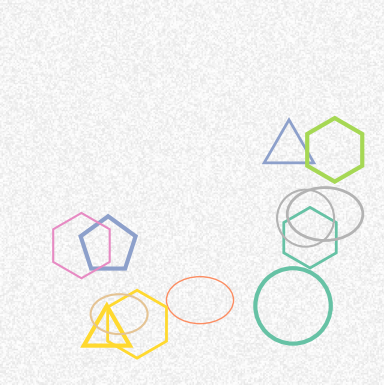[{"shape": "circle", "thickness": 3, "radius": 0.49, "center": [0.761, 0.205]}, {"shape": "hexagon", "thickness": 2, "radius": 0.39, "center": [0.805, 0.383]}, {"shape": "oval", "thickness": 1, "radius": 0.44, "center": [0.519, 0.22]}, {"shape": "triangle", "thickness": 2, "radius": 0.37, "center": [0.751, 0.614]}, {"shape": "pentagon", "thickness": 3, "radius": 0.38, "center": [0.281, 0.363]}, {"shape": "hexagon", "thickness": 1.5, "radius": 0.42, "center": [0.212, 0.362]}, {"shape": "hexagon", "thickness": 3, "radius": 0.41, "center": [0.869, 0.611]}, {"shape": "hexagon", "thickness": 2, "radius": 0.44, "center": [0.356, 0.158]}, {"shape": "triangle", "thickness": 3, "radius": 0.35, "center": [0.277, 0.137]}, {"shape": "oval", "thickness": 1.5, "radius": 0.37, "center": [0.309, 0.184]}, {"shape": "oval", "thickness": 2, "radius": 0.49, "center": [0.844, 0.444]}, {"shape": "circle", "thickness": 1.5, "radius": 0.37, "center": [0.794, 0.433]}]